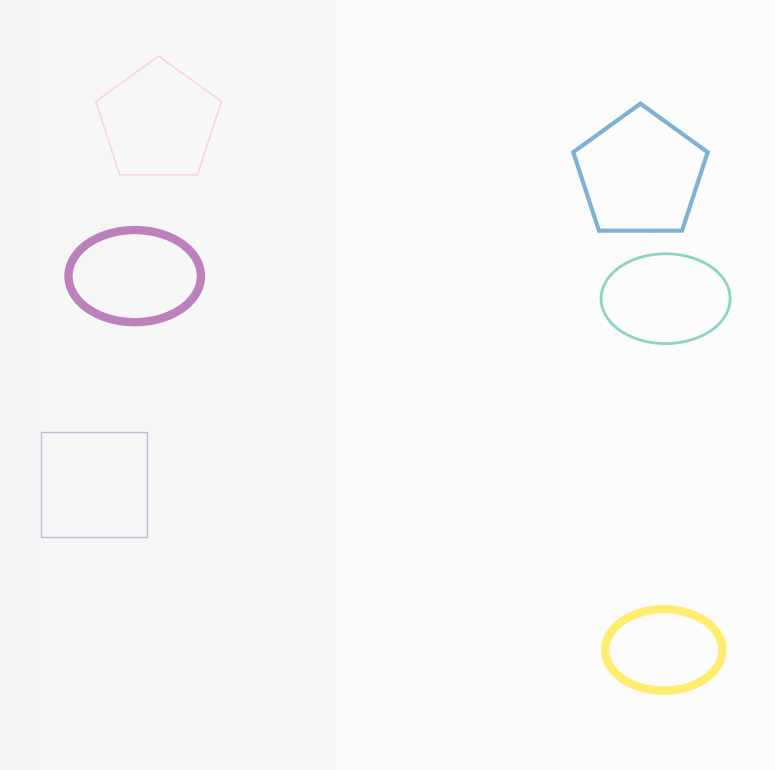[{"shape": "oval", "thickness": 1, "radius": 0.42, "center": [0.859, 0.612]}, {"shape": "square", "thickness": 0.5, "radius": 0.34, "center": [0.121, 0.37]}, {"shape": "pentagon", "thickness": 1.5, "radius": 0.46, "center": [0.826, 0.774]}, {"shape": "pentagon", "thickness": 0.5, "radius": 0.43, "center": [0.205, 0.842]}, {"shape": "oval", "thickness": 3, "radius": 0.43, "center": [0.174, 0.641]}, {"shape": "oval", "thickness": 3, "radius": 0.38, "center": [0.856, 0.156]}]